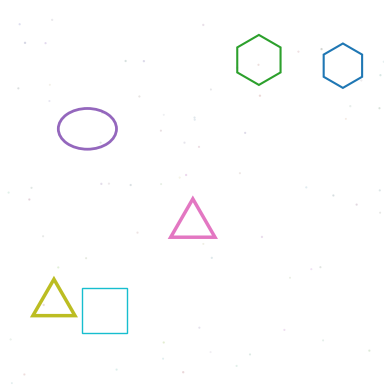[{"shape": "hexagon", "thickness": 1.5, "radius": 0.29, "center": [0.891, 0.829]}, {"shape": "hexagon", "thickness": 1.5, "radius": 0.32, "center": [0.672, 0.844]}, {"shape": "oval", "thickness": 2, "radius": 0.38, "center": [0.227, 0.665]}, {"shape": "triangle", "thickness": 2.5, "radius": 0.33, "center": [0.501, 0.417]}, {"shape": "triangle", "thickness": 2.5, "radius": 0.32, "center": [0.14, 0.212]}, {"shape": "square", "thickness": 1, "radius": 0.29, "center": [0.272, 0.194]}]